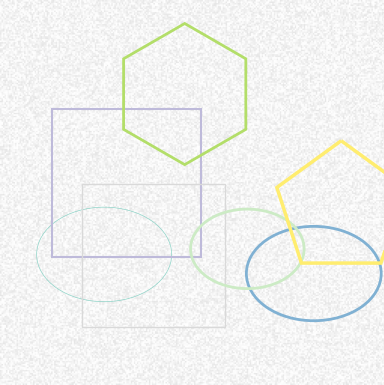[{"shape": "oval", "thickness": 0.5, "radius": 0.88, "center": [0.271, 0.339]}, {"shape": "square", "thickness": 1.5, "radius": 0.96, "center": [0.328, 0.525]}, {"shape": "oval", "thickness": 2, "radius": 0.88, "center": [0.815, 0.289]}, {"shape": "hexagon", "thickness": 2, "radius": 0.92, "center": [0.48, 0.756]}, {"shape": "square", "thickness": 1, "radius": 0.93, "center": [0.399, 0.336]}, {"shape": "oval", "thickness": 2, "radius": 0.74, "center": [0.642, 0.354]}, {"shape": "pentagon", "thickness": 2.5, "radius": 0.88, "center": [0.886, 0.459]}]